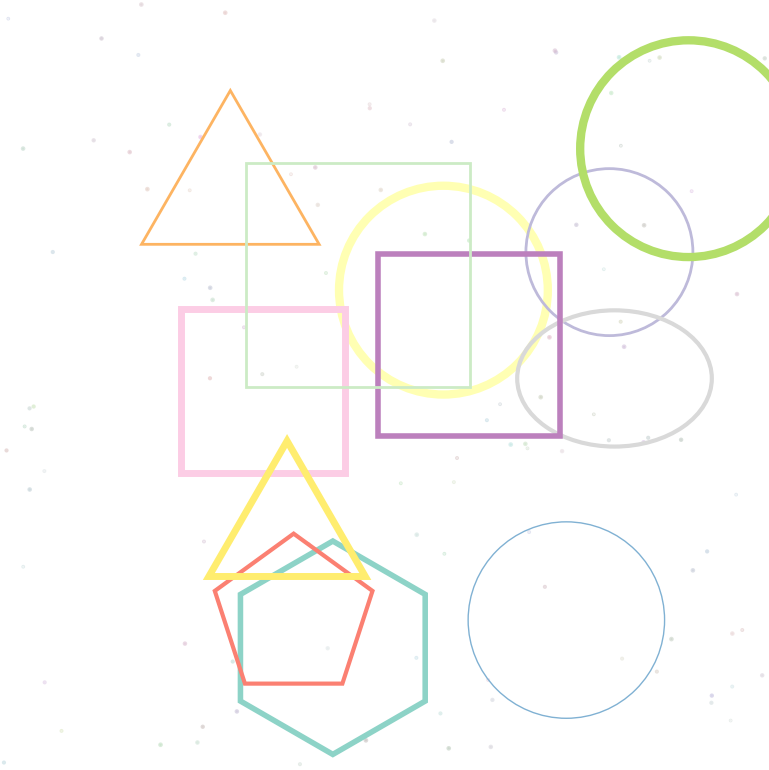[{"shape": "hexagon", "thickness": 2, "radius": 0.69, "center": [0.432, 0.159]}, {"shape": "circle", "thickness": 3, "radius": 0.68, "center": [0.576, 0.623]}, {"shape": "circle", "thickness": 1, "radius": 0.54, "center": [0.791, 0.673]}, {"shape": "pentagon", "thickness": 1.5, "radius": 0.54, "center": [0.381, 0.199]}, {"shape": "circle", "thickness": 0.5, "radius": 0.64, "center": [0.736, 0.195]}, {"shape": "triangle", "thickness": 1, "radius": 0.67, "center": [0.299, 0.749]}, {"shape": "circle", "thickness": 3, "radius": 0.7, "center": [0.894, 0.807]}, {"shape": "square", "thickness": 2.5, "radius": 0.53, "center": [0.342, 0.492]}, {"shape": "oval", "thickness": 1.5, "radius": 0.63, "center": [0.798, 0.509]}, {"shape": "square", "thickness": 2, "radius": 0.59, "center": [0.609, 0.552]}, {"shape": "square", "thickness": 1, "radius": 0.73, "center": [0.464, 0.643]}, {"shape": "triangle", "thickness": 2.5, "radius": 0.59, "center": [0.373, 0.31]}]